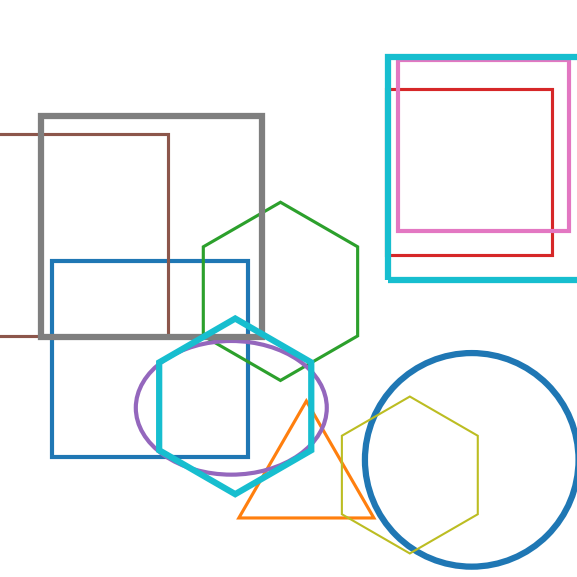[{"shape": "circle", "thickness": 3, "radius": 0.92, "center": [0.817, 0.203]}, {"shape": "square", "thickness": 2, "radius": 0.85, "center": [0.26, 0.378]}, {"shape": "triangle", "thickness": 1.5, "radius": 0.67, "center": [0.53, 0.17]}, {"shape": "hexagon", "thickness": 1.5, "radius": 0.77, "center": [0.486, 0.495]}, {"shape": "square", "thickness": 1.5, "radius": 0.72, "center": [0.812, 0.702]}, {"shape": "oval", "thickness": 2, "radius": 0.83, "center": [0.401, 0.293]}, {"shape": "square", "thickness": 1.5, "radius": 0.88, "center": [0.115, 0.593]}, {"shape": "square", "thickness": 2, "radius": 0.74, "center": [0.838, 0.747]}, {"shape": "square", "thickness": 3, "radius": 0.96, "center": [0.262, 0.606]}, {"shape": "hexagon", "thickness": 1, "radius": 0.68, "center": [0.71, 0.177]}, {"shape": "square", "thickness": 3, "radius": 0.97, "center": [0.865, 0.708]}, {"shape": "hexagon", "thickness": 3, "radius": 0.76, "center": [0.407, 0.296]}]